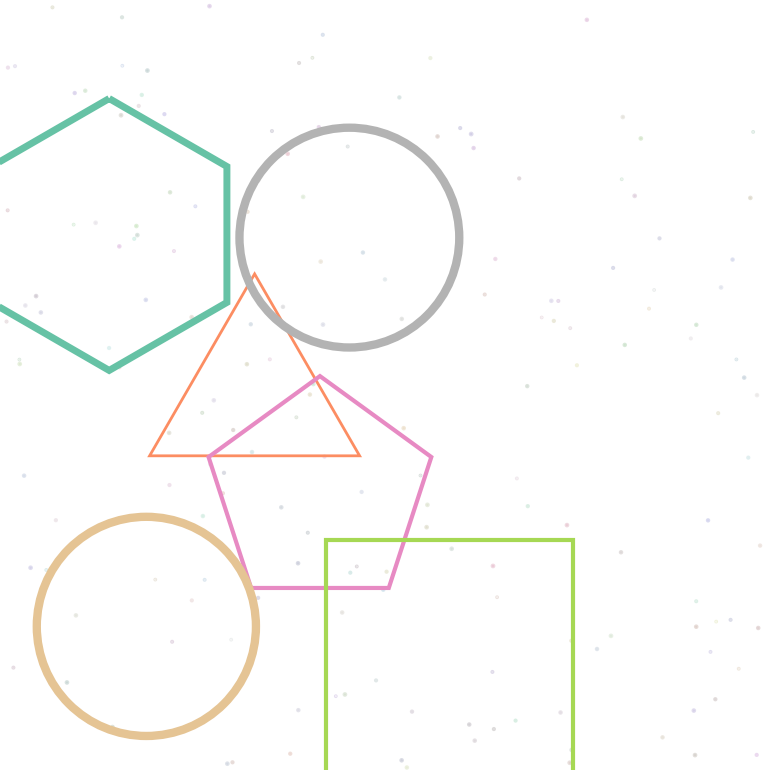[{"shape": "hexagon", "thickness": 2.5, "radius": 0.88, "center": [0.142, 0.695]}, {"shape": "triangle", "thickness": 1, "radius": 0.79, "center": [0.331, 0.487]}, {"shape": "pentagon", "thickness": 1.5, "radius": 0.76, "center": [0.416, 0.359]}, {"shape": "square", "thickness": 1.5, "radius": 0.8, "center": [0.584, 0.138]}, {"shape": "circle", "thickness": 3, "radius": 0.71, "center": [0.19, 0.187]}, {"shape": "circle", "thickness": 3, "radius": 0.71, "center": [0.454, 0.691]}]